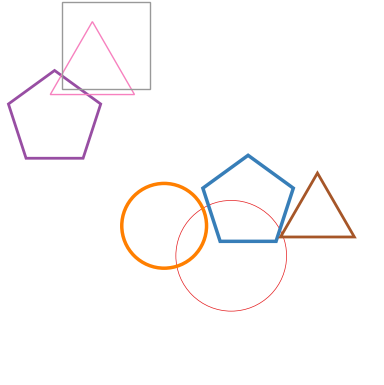[{"shape": "circle", "thickness": 0.5, "radius": 0.72, "center": [0.601, 0.336]}, {"shape": "pentagon", "thickness": 2.5, "radius": 0.62, "center": [0.644, 0.473]}, {"shape": "pentagon", "thickness": 2, "radius": 0.63, "center": [0.142, 0.691]}, {"shape": "circle", "thickness": 2.5, "radius": 0.55, "center": [0.426, 0.413]}, {"shape": "triangle", "thickness": 2, "radius": 0.55, "center": [0.825, 0.44]}, {"shape": "triangle", "thickness": 1, "radius": 0.63, "center": [0.24, 0.818]}, {"shape": "square", "thickness": 1, "radius": 0.57, "center": [0.275, 0.882]}]